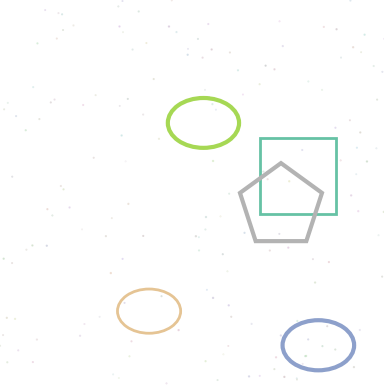[{"shape": "square", "thickness": 2, "radius": 0.49, "center": [0.773, 0.544]}, {"shape": "oval", "thickness": 3, "radius": 0.46, "center": [0.827, 0.103]}, {"shape": "oval", "thickness": 3, "radius": 0.46, "center": [0.528, 0.681]}, {"shape": "oval", "thickness": 2, "radius": 0.41, "center": [0.387, 0.192]}, {"shape": "pentagon", "thickness": 3, "radius": 0.56, "center": [0.73, 0.464]}]